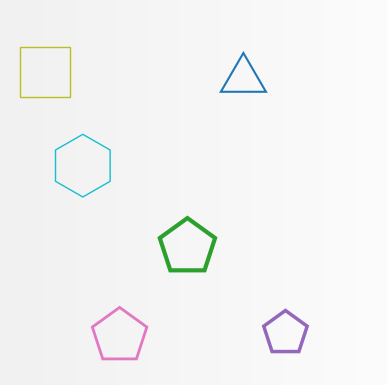[{"shape": "triangle", "thickness": 1.5, "radius": 0.34, "center": [0.628, 0.795]}, {"shape": "pentagon", "thickness": 3, "radius": 0.38, "center": [0.484, 0.359]}, {"shape": "pentagon", "thickness": 2.5, "radius": 0.29, "center": [0.737, 0.135]}, {"shape": "pentagon", "thickness": 2, "radius": 0.37, "center": [0.309, 0.128]}, {"shape": "square", "thickness": 1, "radius": 0.32, "center": [0.116, 0.814]}, {"shape": "hexagon", "thickness": 1, "radius": 0.41, "center": [0.214, 0.57]}]